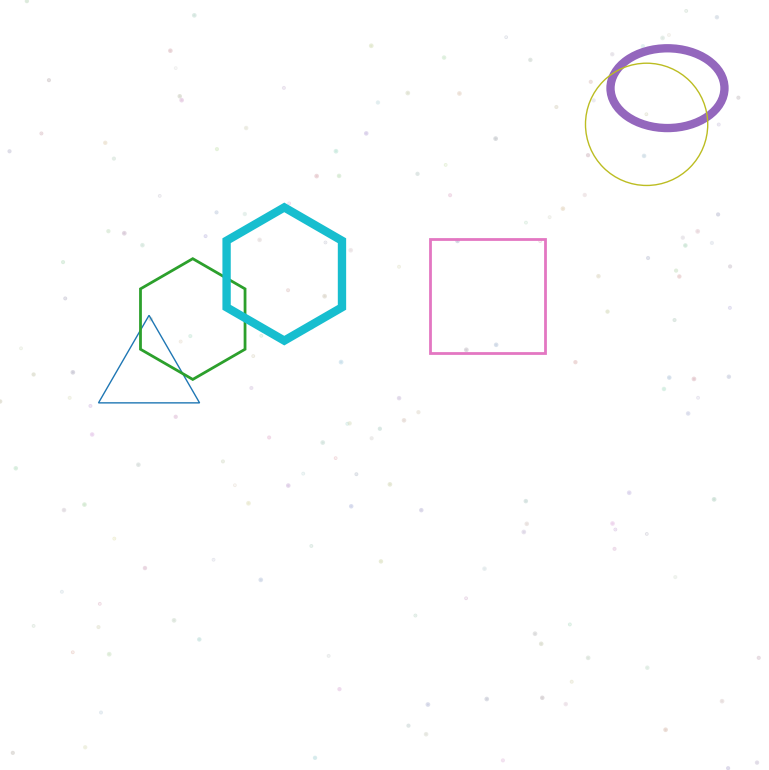[{"shape": "triangle", "thickness": 0.5, "radius": 0.38, "center": [0.194, 0.515]}, {"shape": "hexagon", "thickness": 1, "radius": 0.39, "center": [0.25, 0.586]}, {"shape": "oval", "thickness": 3, "radius": 0.37, "center": [0.867, 0.885]}, {"shape": "square", "thickness": 1, "radius": 0.37, "center": [0.633, 0.616]}, {"shape": "circle", "thickness": 0.5, "radius": 0.4, "center": [0.84, 0.839]}, {"shape": "hexagon", "thickness": 3, "radius": 0.43, "center": [0.369, 0.644]}]